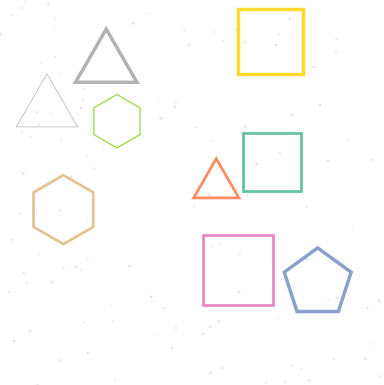[{"shape": "square", "thickness": 2, "radius": 0.38, "center": [0.707, 0.58]}, {"shape": "triangle", "thickness": 2, "radius": 0.34, "center": [0.562, 0.52]}, {"shape": "pentagon", "thickness": 2.5, "radius": 0.46, "center": [0.825, 0.265]}, {"shape": "square", "thickness": 2, "radius": 0.46, "center": [0.619, 0.298]}, {"shape": "hexagon", "thickness": 1, "radius": 0.35, "center": [0.304, 0.685]}, {"shape": "square", "thickness": 2.5, "radius": 0.42, "center": [0.704, 0.891]}, {"shape": "hexagon", "thickness": 2, "radius": 0.45, "center": [0.165, 0.455]}, {"shape": "triangle", "thickness": 0.5, "radius": 0.46, "center": [0.122, 0.716]}, {"shape": "triangle", "thickness": 2.5, "radius": 0.46, "center": [0.276, 0.832]}]